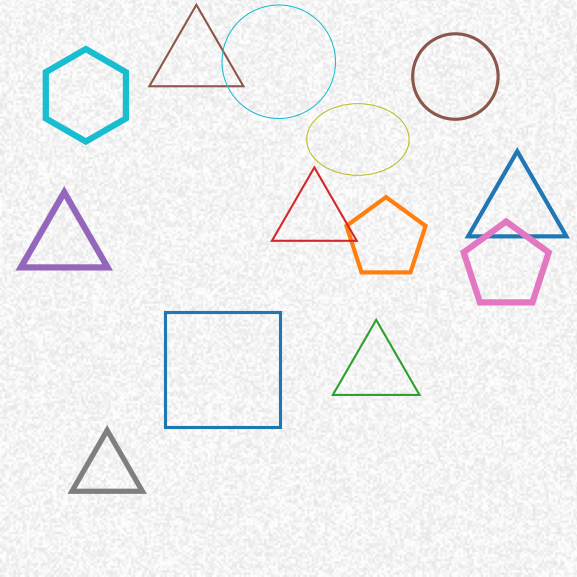[{"shape": "triangle", "thickness": 2, "radius": 0.49, "center": [0.896, 0.639]}, {"shape": "square", "thickness": 1.5, "radius": 0.5, "center": [0.385, 0.359]}, {"shape": "pentagon", "thickness": 2, "radius": 0.36, "center": [0.668, 0.586]}, {"shape": "triangle", "thickness": 1, "radius": 0.43, "center": [0.651, 0.359]}, {"shape": "triangle", "thickness": 1, "radius": 0.42, "center": [0.544, 0.625]}, {"shape": "triangle", "thickness": 3, "radius": 0.43, "center": [0.111, 0.579]}, {"shape": "circle", "thickness": 1.5, "radius": 0.37, "center": [0.789, 0.867]}, {"shape": "triangle", "thickness": 1, "radius": 0.47, "center": [0.34, 0.897]}, {"shape": "pentagon", "thickness": 3, "radius": 0.39, "center": [0.877, 0.538]}, {"shape": "triangle", "thickness": 2.5, "radius": 0.35, "center": [0.186, 0.184]}, {"shape": "oval", "thickness": 0.5, "radius": 0.44, "center": [0.62, 0.758]}, {"shape": "hexagon", "thickness": 3, "radius": 0.4, "center": [0.149, 0.834]}, {"shape": "circle", "thickness": 0.5, "radius": 0.49, "center": [0.483, 0.892]}]